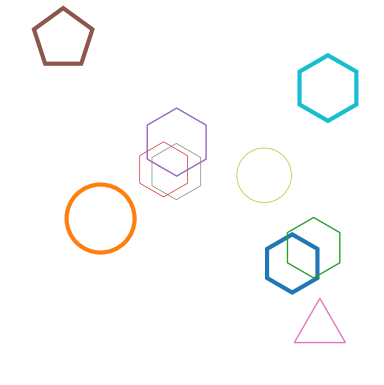[{"shape": "hexagon", "thickness": 3, "radius": 0.38, "center": [0.759, 0.316]}, {"shape": "circle", "thickness": 3, "radius": 0.44, "center": [0.261, 0.432]}, {"shape": "hexagon", "thickness": 1, "radius": 0.39, "center": [0.815, 0.357]}, {"shape": "hexagon", "thickness": 0.5, "radius": 0.36, "center": [0.425, 0.56]}, {"shape": "hexagon", "thickness": 1, "radius": 0.44, "center": [0.459, 0.631]}, {"shape": "pentagon", "thickness": 3, "radius": 0.4, "center": [0.164, 0.899]}, {"shape": "triangle", "thickness": 1, "radius": 0.38, "center": [0.831, 0.148]}, {"shape": "hexagon", "thickness": 0.5, "radius": 0.37, "center": [0.458, 0.554]}, {"shape": "circle", "thickness": 0.5, "radius": 0.35, "center": [0.686, 0.545]}, {"shape": "hexagon", "thickness": 3, "radius": 0.43, "center": [0.852, 0.771]}]